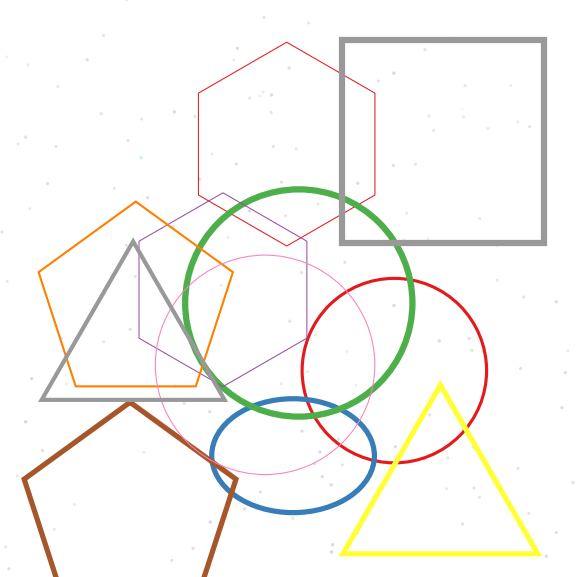[{"shape": "hexagon", "thickness": 0.5, "radius": 0.88, "center": [0.496, 0.75]}, {"shape": "circle", "thickness": 1.5, "radius": 0.8, "center": [0.683, 0.357]}, {"shape": "oval", "thickness": 2.5, "radius": 0.7, "center": [0.507, 0.21]}, {"shape": "circle", "thickness": 3, "radius": 0.98, "center": [0.517, 0.474]}, {"shape": "hexagon", "thickness": 0.5, "radius": 0.84, "center": [0.386, 0.498]}, {"shape": "pentagon", "thickness": 1, "radius": 0.88, "center": [0.235, 0.473]}, {"shape": "triangle", "thickness": 2.5, "radius": 0.97, "center": [0.763, 0.138]}, {"shape": "pentagon", "thickness": 2.5, "radius": 0.96, "center": [0.225, 0.11]}, {"shape": "circle", "thickness": 0.5, "radius": 0.95, "center": [0.459, 0.367]}, {"shape": "triangle", "thickness": 2, "radius": 0.91, "center": [0.231, 0.398]}, {"shape": "square", "thickness": 3, "radius": 0.88, "center": [0.767, 0.754]}]